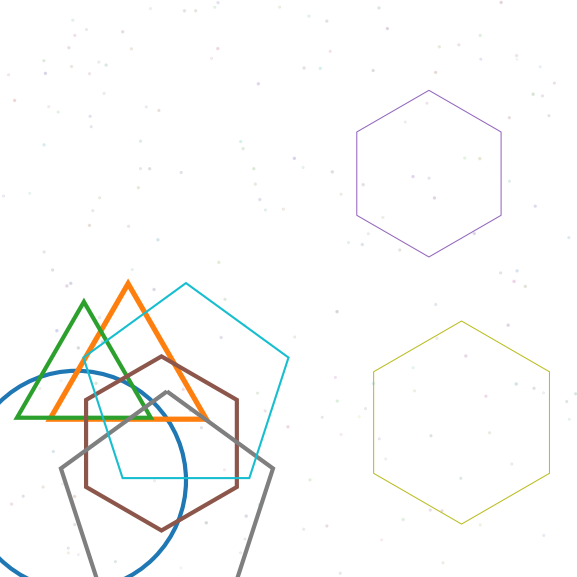[{"shape": "circle", "thickness": 2, "radius": 0.95, "center": [0.132, 0.167]}, {"shape": "triangle", "thickness": 2.5, "radius": 0.78, "center": [0.222, 0.351]}, {"shape": "triangle", "thickness": 2, "radius": 0.67, "center": [0.145, 0.343]}, {"shape": "hexagon", "thickness": 0.5, "radius": 0.72, "center": [0.743, 0.698]}, {"shape": "hexagon", "thickness": 2, "radius": 0.75, "center": [0.28, 0.231]}, {"shape": "pentagon", "thickness": 2, "radius": 0.97, "center": [0.289, 0.128]}, {"shape": "hexagon", "thickness": 0.5, "radius": 0.88, "center": [0.799, 0.267]}, {"shape": "pentagon", "thickness": 1, "radius": 0.93, "center": [0.322, 0.322]}]